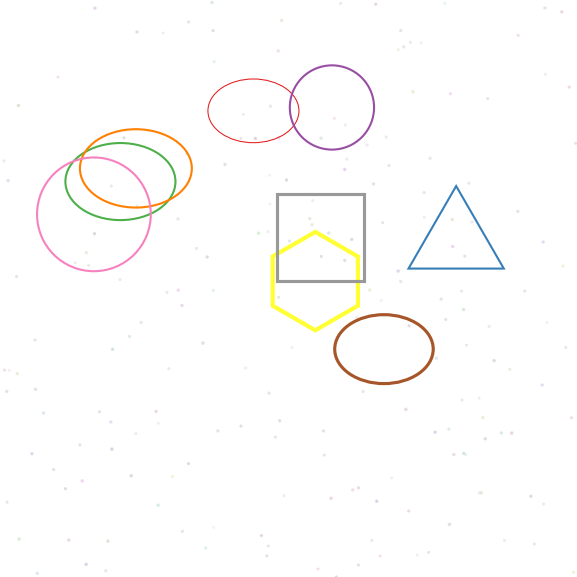[{"shape": "oval", "thickness": 0.5, "radius": 0.39, "center": [0.439, 0.807]}, {"shape": "triangle", "thickness": 1, "radius": 0.48, "center": [0.79, 0.582]}, {"shape": "oval", "thickness": 1, "radius": 0.48, "center": [0.209, 0.685]}, {"shape": "circle", "thickness": 1, "radius": 0.36, "center": [0.575, 0.813]}, {"shape": "oval", "thickness": 1, "radius": 0.48, "center": [0.235, 0.708]}, {"shape": "hexagon", "thickness": 2, "radius": 0.43, "center": [0.546, 0.512]}, {"shape": "oval", "thickness": 1.5, "radius": 0.43, "center": [0.665, 0.395]}, {"shape": "circle", "thickness": 1, "radius": 0.49, "center": [0.163, 0.628]}, {"shape": "square", "thickness": 1.5, "radius": 0.38, "center": [0.554, 0.588]}]